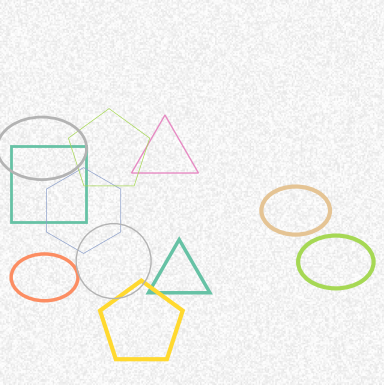[{"shape": "triangle", "thickness": 2.5, "radius": 0.46, "center": [0.465, 0.286]}, {"shape": "square", "thickness": 2, "radius": 0.49, "center": [0.126, 0.522]}, {"shape": "oval", "thickness": 2.5, "radius": 0.43, "center": [0.116, 0.28]}, {"shape": "hexagon", "thickness": 0.5, "radius": 0.56, "center": [0.217, 0.453]}, {"shape": "triangle", "thickness": 1, "radius": 0.5, "center": [0.428, 0.601]}, {"shape": "pentagon", "thickness": 0.5, "radius": 0.55, "center": [0.283, 0.607]}, {"shape": "oval", "thickness": 3, "radius": 0.49, "center": [0.872, 0.32]}, {"shape": "pentagon", "thickness": 3, "radius": 0.56, "center": [0.367, 0.158]}, {"shape": "oval", "thickness": 3, "radius": 0.45, "center": [0.768, 0.453]}, {"shape": "oval", "thickness": 2, "radius": 0.58, "center": [0.109, 0.615]}, {"shape": "circle", "thickness": 1, "radius": 0.49, "center": [0.295, 0.322]}]